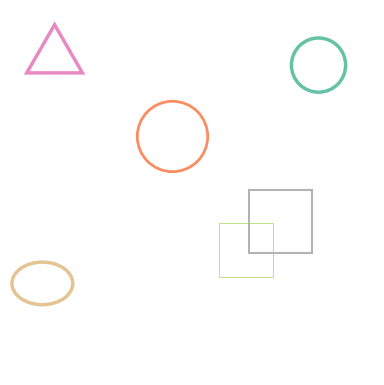[{"shape": "circle", "thickness": 2.5, "radius": 0.35, "center": [0.827, 0.831]}, {"shape": "circle", "thickness": 2, "radius": 0.46, "center": [0.448, 0.646]}, {"shape": "triangle", "thickness": 2.5, "radius": 0.42, "center": [0.142, 0.852]}, {"shape": "square", "thickness": 0.5, "radius": 0.35, "center": [0.638, 0.35]}, {"shape": "oval", "thickness": 2.5, "radius": 0.39, "center": [0.11, 0.264]}, {"shape": "square", "thickness": 1.5, "radius": 0.41, "center": [0.728, 0.425]}]